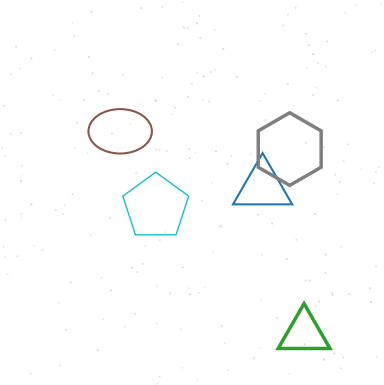[{"shape": "triangle", "thickness": 1.5, "radius": 0.44, "center": [0.682, 0.514]}, {"shape": "triangle", "thickness": 2.5, "radius": 0.39, "center": [0.79, 0.134]}, {"shape": "oval", "thickness": 1.5, "radius": 0.41, "center": [0.312, 0.659]}, {"shape": "hexagon", "thickness": 2.5, "radius": 0.47, "center": [0.752, 0.613]}, {"shape": "pentagon", "thickness": 1, "radius": 0.45, "center": [0.405, 0.463]}]